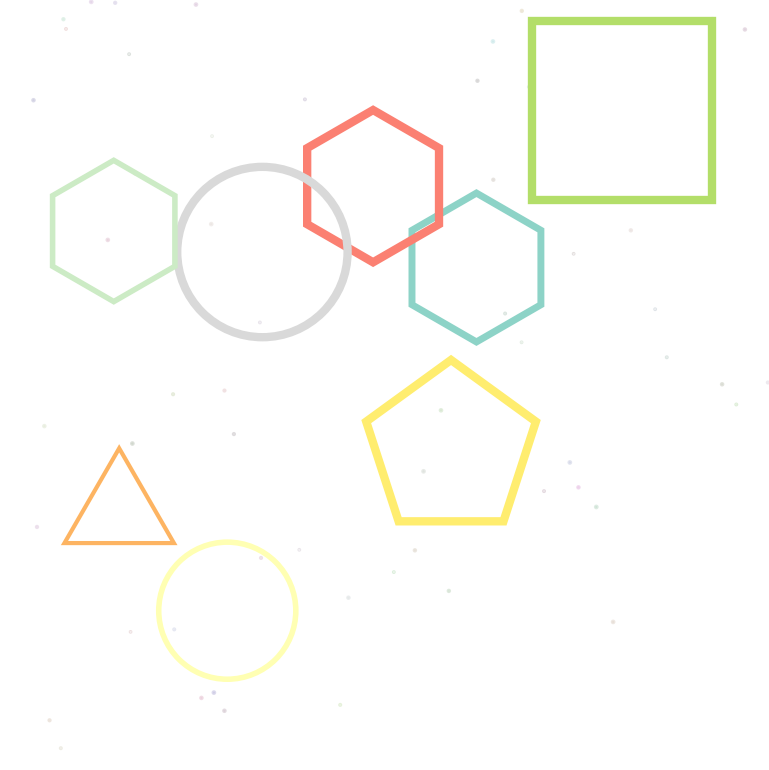[{"shape": "hexagon", "thickness": 2.5, "radius": 0.48, "center": [0.619, 0.653]}, {"shape": "circle", "thickness": 2, "radius": 0.45, "center": [0.295, 0.207]}, {"shape": "hexagon", "thickness": 3, "radius": 0.49, "center": [0.485, 0.758]}, {"shape": "triangle", "thickness": 1.5, "radius": 0.41, "center": [0.155, 0.336]}, {"shape": "square", "thickness": 3, "radius": 0.58, "center": [0.808, 0.856]}, {"shape": "circle", "thickness": 3, "radius": 0.55, "center": [0.341, 0.673]}, {"shape": "hexagon", "thickness": 2, "radius": 0.46, "center": [0.148, 0.7]}, {"shape": "pentagon", "thickness": 3, "radius": 0.58, "center": [0.586, 0.417]}]